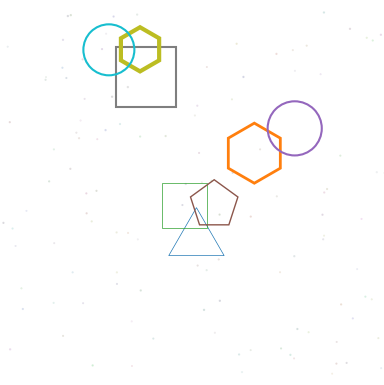[{"shape": "triangle", "thickness": 0.5, "radius": 0.42, "center": [0.51, 0.378]}, {"shape": "hexagon", "thickness": 2, "radius": 0.39, "center": [0.661, 0.602]}, {"shape": "square", "thickness": 0.5, "radius": 0.29, "center": [0.479, 0.466]}, {"shape": "circle", "thickness": 1.5, "radius": 0.35, "center": [0.765, 0.667]}, {"shape": "pentagon", "thickness": 1, "radius": 0.32, "center": [0.556, 0.468]}, {"shape": "square", "thickness": 1.5, "radius": 0.39, "center": [0.38, 0.801]}, {"shape": "hexagon", "thickness": 3, "radius": 0.29, "center": [0.364, 0.872]}, {"shape": "circle", "thickness": 1.5, "radius": 0.33, "center": [0.283, 0.871]}]